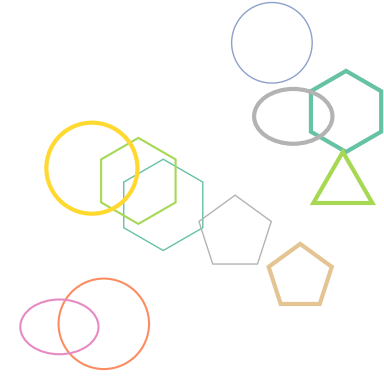[{"shape": "hexagon", "thickness": 1, "radius": 0.59, "center": [0.424, 0.468]}, {"shape": "hexagon", "thickness": 3, "radius": 0.53, "center": [0.899, 0.711]}, {"shape": "circle", "thickness": 1.5, "radius": 0.59, "center": [0.27, 0.159]}, {"shape": "circle", "thickness": 1, "radius": 0.52, "center": [0.706, 0.889]}, {"shape": "oval", "thickness": 1.5, "radius": 0.51, "center": [0.154, 0.151]}, {"shape": "hexagon", "thickness": 1.5, "radius": 0.56, "center": [0.359, 0.53]}, {"shape": "triangle", "thickness": 3, "radius": 0.44, "center": [0.891, 0.517]}, {"shape": "circle", "thickness": 3, "radius": 0.59, "center": [0.239, 0.563]}, {"shape": "pentagon", "thickness": 3, "radius": 0.43, "center": [0.78, 0.28]}, {"shape": "oval", "thickness": 3, "radius": 0.51, "center": [0.762, 0.698]}, {"shape": "pentagon", "thickness": 1, "radius": 0.49, "center": [0.611, 0.394]}]